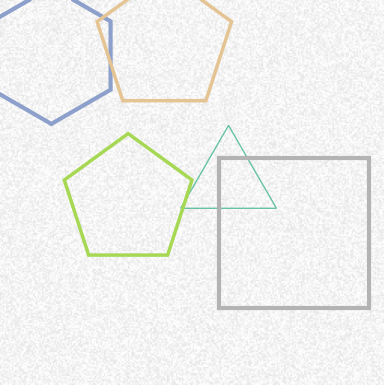[{"shape": "triangle", "thickness": 1, "radius": 0.72, "center": [0.594, 0.531]}, {"shape": "hexagon", "thickness": 3, "radius": 0.89, "center": [0.133, 0.856]}, {"shape": "pentagon", "thickness": 2.5, "radius": 0.87, "center": [0.333, 0.479]}, {"shape": "pentagon", "thickness": 2.5, "radius": 0.92, "center": [0.427, 0.887]}, {"shape": "square", "thickness": 3, "radius": 0.97, "center": [0.765, 0.395]}]